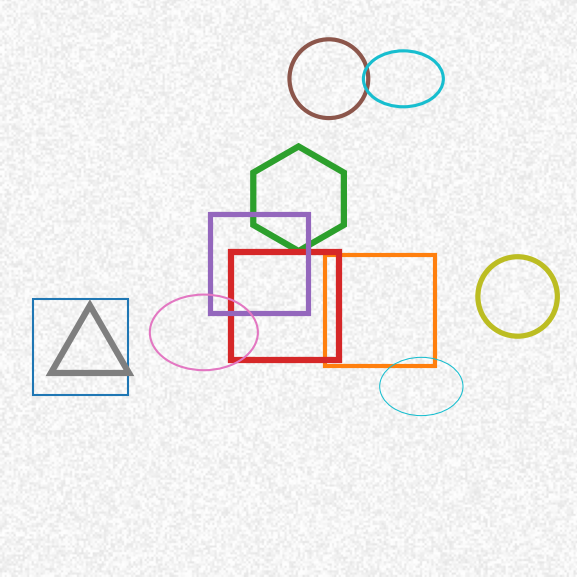[{"shape": "square", "thickness": 1, "radius": 0.41, "center": [0.14, 0.399]}, {"shape": "square", "thickness": 2, "radius": 0.48, "center": [0.658, 0.462]}, {"shape": "hexagon", "thickness": 3, "radius": 0.45, "center": [0.517, 0.655]}, {"shape": "square", "thickness": 3, "radius": 0.47, "center": [0.494, 0.469]}, {"shape": "square", "thickness": 2.5, "radius": 0.43, "center": [0.448, 0.543]}, {"shape": "circle", "thickness": 2, "radius": 0.34, "center": [0.569, 0.863]}, {"shape": "oval", "thickness": 1, "radius": 0.47, "center": [0.353, 0.424]}, {"shape": "triangle", "thickness": 3, "radius": 0.39, "center": [0.156, 0.392]}, {"shape": "circle", "thickness": 2.5, "radius": 0.34, "center": [0.896, 0.486]}, {"shape": "oval", "thickness": 0.5, "radius": 0.36, "center": [0.73, 0.33]}, {"shape": "oval", "thickness": 1.5, "radius": 0.35, "center": [0.698, 0.863]}]